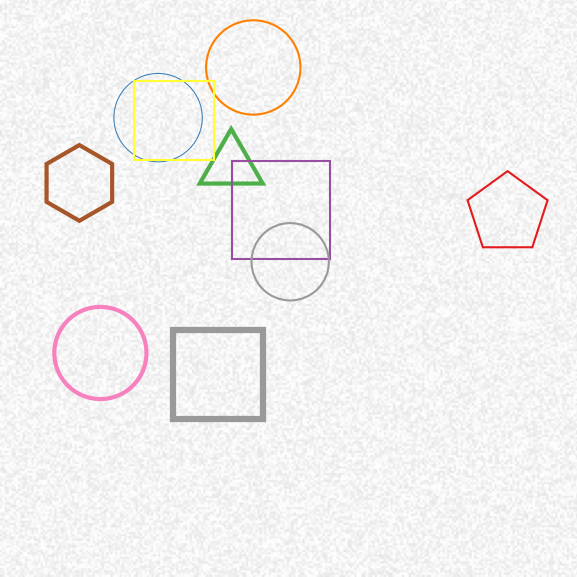[{"shape": "pentagon", "thickness": 1, "radius": 0.36, "center": [0.879, 0.63]}, {"shape": "circle", "thickness": 0.5, "radius": 0.38, "center": [0.274, 0.795]}, {"shape": "triangle", "thickness": 2, "radius": 0.31, "center": [0.4, 0.713]}, {"shape": "square", "thickness": 1, "radius": 0.42, "center": [0.486, 0.636]}, {"shape": "circle", "thickness": 1, "radius": 0.41, "center": [0.439, 0.882]}, {"shape": "square", "thickness": 1, "radius": 0.34, "center": [0.301, 0.791]}, {"shape": "hexagon", "thickness": 2, "radius": 0.33, "center": [0.137, 0.682]}, {"shape": "circle", "thickness": 2, "radius": 0.4, "center": [0.174, 0.388]}, {"shape": "square", "thickness": 3, "radius": 0.39, "center": [0.377, 0.351]}, {"shape": "circle", "thickness": 1, "radius": 0.33, "center": [0.502, 0.546]}]